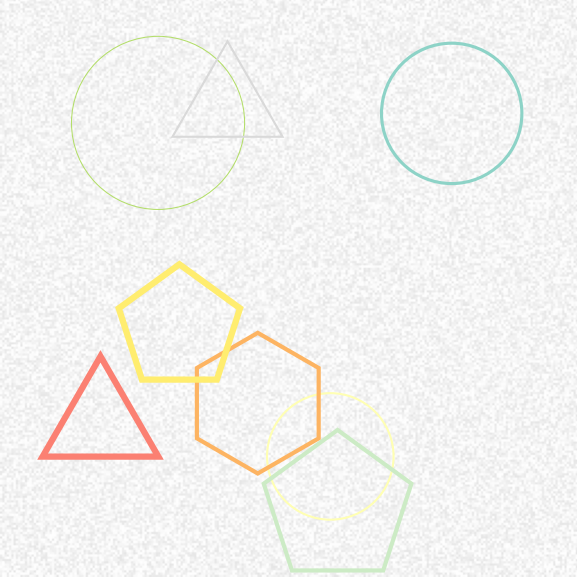[{"shape": "circle", "thickness": 1.5, "radius": 0.61, "center": [0.782, 0.803]}, {"shape": "circle", "thickness": 1, "radius": 0.55, "center": [0.572, 0.209]}, {"shape": "triangle", "thickness": 3, "radius": 0.58, "center": [0.174, 0.266]}, {"shape": "hexagon", "thickness": 2, "radius": 0.61, "center": [0.446, 0.301]}, {"shape": "circle", "thickness": 0.5, "radius": 0.75, "center": [0.274, 0.786]}, {"shape": "triangle", "thickness": 1, "radius": 0.55, "center": [0.394, 0.817]}, {"shape": "pentagon", "thickness": 2, "radius": 0.67, "center": [0.585, 0.12]}, {"shape": "pentagon", "thickness": 3, "radius": 0.55, "center": [0.311, 0.431]}]